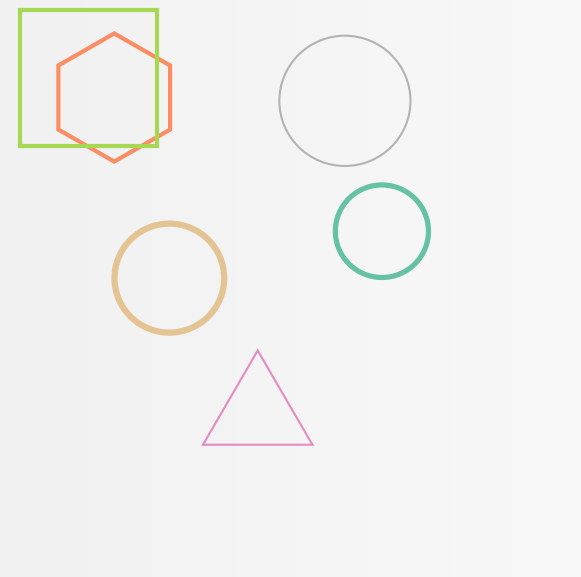[{"shape": "circle", "thickness": 2.5, "radius": 0.4, "center": [0.657, 0.599]}, {"shape": "hexagon", "thickness": 2, "radius": 0.55, "center": [0.197, 0.83]}, {"shape": "triangle", "thickness": 1, "radius": 0.54, "center": [0.443, 0.283]}, {"shape": "square", "thickness": 2, "radius": 0.59, "center": [0.152, 0.864]}, {"shape": "circle", "thickness": 3, "radius": 0.47, "center": [0.291, 0.518]}, {"shape": "circle", "thickness": 1, "radius": 0.56, "center": [0.593, 0.825]}]